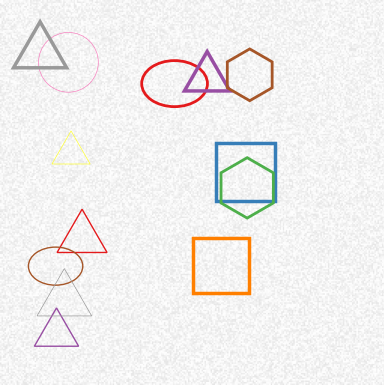[{"shape": "triangle", "thickness": 1, "radius": 0.37, "center": [0.213, 0.382]}, {"shape": "oval", "thickness": 2, "radius": 0.43, "center": [0.453, 0.783]}, {"shape": "square", "thickness": 2.5, "radius": 0.38, "center": [0.639, 0.553]}, {"shape": "hexagon", "thickness": 2, "radius": 0.39, "center": [0.642, 0.512]}, {"shape": "triangle", "thickness": 1, "radius": 0.33, "center": [0.147, 0.134]}, {"shape": "triangle", "thickness": 2.5, "radius": 0.34, "center": [0.538, 0.798]}, {"shape": "square", "thickness": 2.5, "radius": 0.36, "center": [0.574, 0.31]}, {"shape": "triangle", "thickness": 0.5, "radius": 0.29, "center": [0.185, 0.603]}, {"shape": "oval", "thickness": 1, "radius": 0.35, "center": [0.144, 0.309]}, {"shape": "hexagon", "thickness": 2, "radius": 0.34, "center": [0.649, 0.806]}, {"shape": "circle", "thickness": 0.5, "radius": 0.39, "center": [0.178, 0.838]}, {"shape": "triangle", "thickness": 0.5, "radius": 0.41, "center": [0.167, 0.22]}, {"shape": "triangle", "thickness": 2.5, "radius": 0.4, "center": [0.104, 0.864]}]